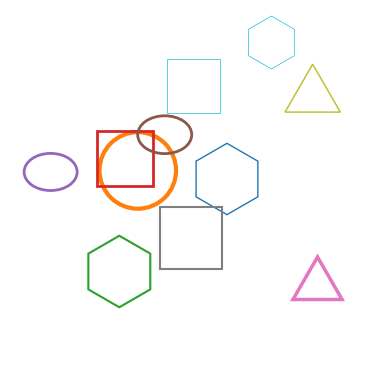[{"shape": "hexagon", "thickness": 1, "radius": 0.46, "center": [0.59, 0.535]}, {"shape": "circle", "thickness": 3, "radius": 0.5, "center": [0.358, 0.557]}, {"shape": "hexagon", "thickness": 1.5, "radius": 0.46, "center": [0.31, 0.295]}, {"shape": "square", "thickness": 2, "radius": 0.36, "center": [0.325, 0.588]}, {"shape": "oval", "thickness": 2, "radius": 0.34, "center": [0.132, 0.553]}, {"shape": "oval", "thickness": 2, "radius": 0.35, "center": [0.428, 0.65]}, {"shape": "triangle", "thickness": 2.5, "radius": 0.37, "center": [0.825, 0.259]}, {"shape": "square", "thickness": 1.5, "radius": 0.4, "center": [0.495, 0.382]}, {"shape": "triangle", "thickness": 1, "radius": 0.41, "center": [0.812, 0.75]}, {"shape": "hexagon", "thickness": 0.5, "radius": 0.34, "center": [0.705, 0.89]}, {"shape": "square", "thickness": 0.5, "radius": 0.35, "center": [0.502, 0.777]}]